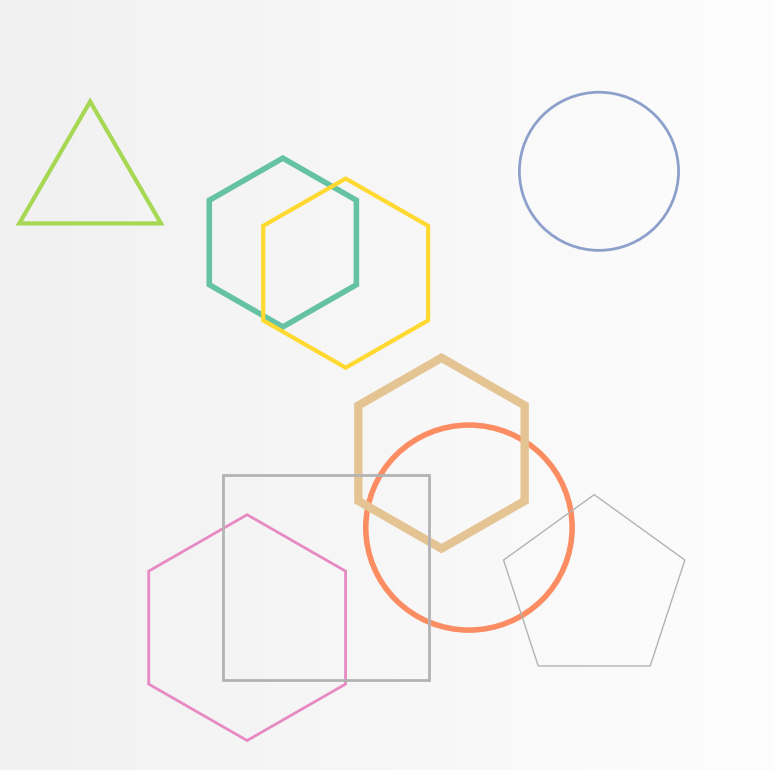[{"shape": "hexagon", "thickness": 2, "radius": 0.55, "center": [0.365, 0.685]}, {"shape": "circle", "thickness": 2, "radius": 0.67, "center": [0.605, 0.315]}, {"shape": "circle", "thickness": 1, "radius": 0.51, "center": [0.773, 0.778]}, {"shape": "hexagon", "thickness": 1, "radius": 0.73, "center": [0.319, 0.185]}, {"shape": "triangle", "thickness": 1.5, "radius": 0.53, "center": [0.116, 0.763]}, {"shape": "hexagon", "thickness": 1.5, "radius": 0.61, "center": [0.446, 0.645]}, {"shape": "hexagon", "thickness": 3, "radius": 0.62, "center": [0.57, 0.411]}, {"shape": "square", "thickness": 1, "radius": 0.66, "center": [0.421, 0.25]}, {"shape": "pentagon", "thickness": 0.5, "radius": 0.61, "center": [0.767, 0.235]}]